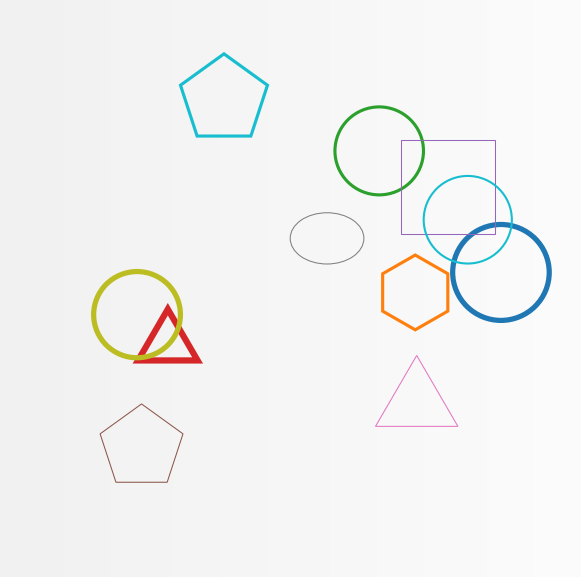[{"shape": "circle", "thickness": 2.5, "radius": 0.42, "center": [0.862, 0.527]}, {"shape": "hexagon", "thickness": 1.5, "radius": 0.32, "center": [0.714, 0.493]}, {"shape": "circle", "thickness": 1.5, "radius": 0.38, "center": [0.652, 0.738]}, {"shape": "triangle", "thickness": 3, "radius": 0.3, "center": [0.289, 0.405]}, {"shape": "square", "thickness": 0.5, "radius": 0.4, "center": [0.771, 0.675]}, {"shape": "pentagon", "thickness": 0.5, "radius": 0.37, "center": [0.244, 0.225]}, {"shape": "triangle", "thickness": 0.5, "radius": 0.41, "center": [0.717, 0.302]}, {"shape": "oval", "thickness": 0.5, "radius": 0.32, "center": [0.563, 0.586]}, {"shape": "circle", "thickness": 2.5, "radius": 0.37, "center": [0.236, 0.454]}, {"shape": "pentagon", "thickness": 1.5, "radius": 0.39, "center": [0.385, 0.827]}, {"shape": "circle", "thickness": 1, "radius": 0.38, "center": [0.805, 0.619]}]